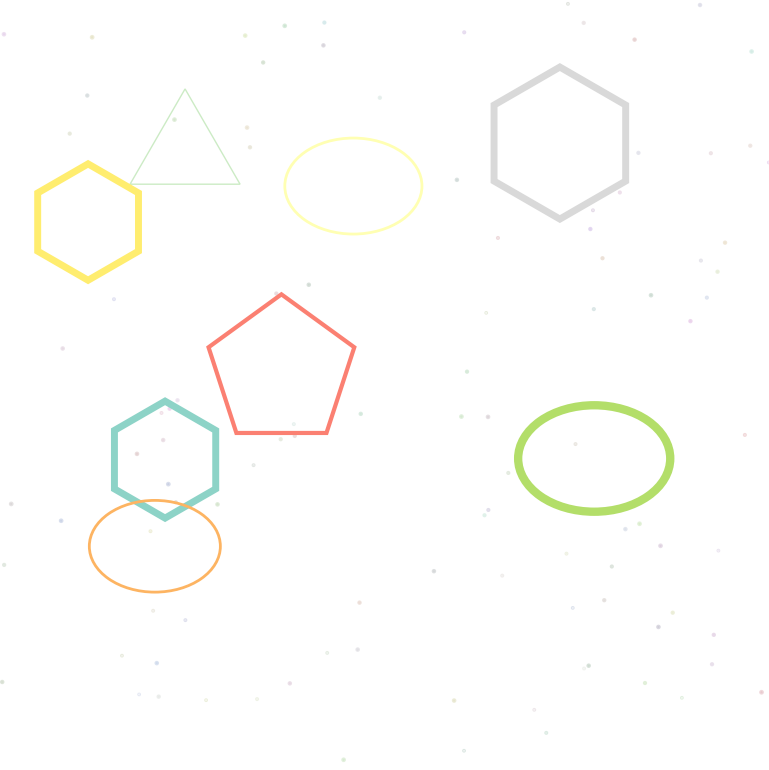[{"shape": "hexagon", "thickness": 2.5, "radius": 0.38, "center": [0.214, 0.403]}, {"shape": "oval", "thickness": 1, "radius": 0.45, "center": [0.459, 0.758]}, {"shape": "pentagon", "thickness": 1.5, "radius": 0.5, "center": [0.365, 0.518]}, {"shape": "oval", "thickness": 1, "radius": 0.43, "center": [0.201, 0.291]}, {"shape": "oval", "thickness": 3, "radius": 0.49, "center": [0.772, 0.405]}, {"shape": "hexagon", "thickness": 2.5, "radius": 0.49, "center": [0.727, 0.814]}, {"shape": "triangle", "thickness": 0.5, "radius": 0.41, "center": [0.24, 0.802]}, {"shape": "hexagon", "thickness": 2.5, "radius": 0.38, "center": [0.114, 0.712]}]